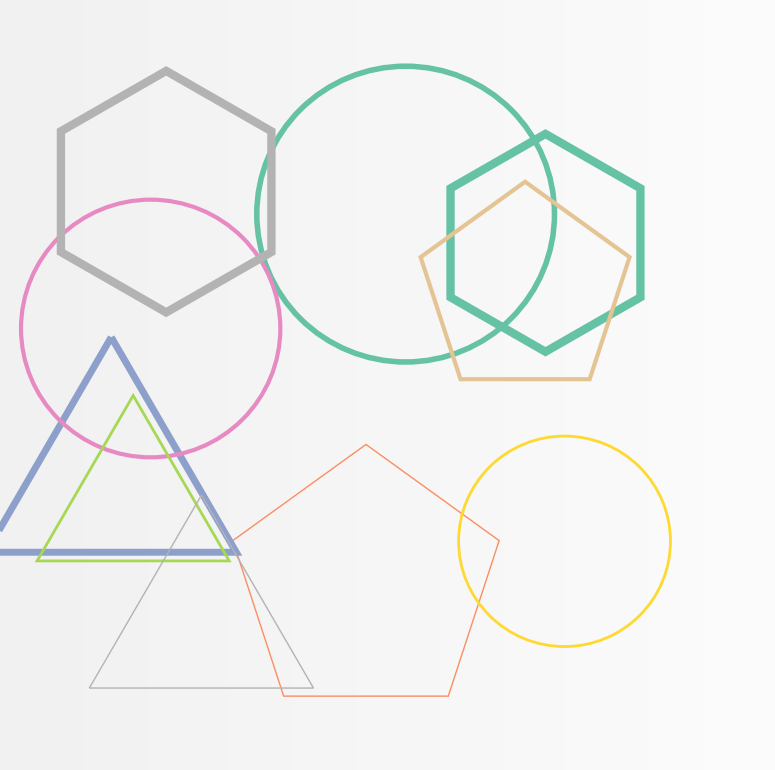[{"shape": "hexagon", "thickness": 3, "radius": 0.71, "center": [0.704, 0.685]}, {"shape": "circle", "thickness": 2, "radius": 0.96, "center": [0.523, 0.722]}, {"shape": "pentagon", "thickness": 0.5, "radius": 0.9, "center": [0.472, 0.242]}, {"shape": "triangle", "thickness": 2.5, "radius": 0.93, "center": [0.144, 0.376]}, {"shape": "circle", "thickness": 1.5, "radius": 0.84, "center": [0.194, 0.573]}, {"shape": "triangle", "thickness": 1, "radius": 0.72, "center": [0.172, 0.343]}, {"shape": "circle", "thickness": 1, "radius": 0.68, "center": [0.728, 0.297]}, {"shape": "pentagon", "thickness": 1.5, "radius": 0.71, "center": [0.678, 0.622]}, {"shape": "hexagon", "thickness": 3, "radius": 0.78, "center": [0.214, 0.751]}, {"shape": "triangle", "thickness": 0.5, "radius": 0.83, "center": [0.26, 0.19]}]